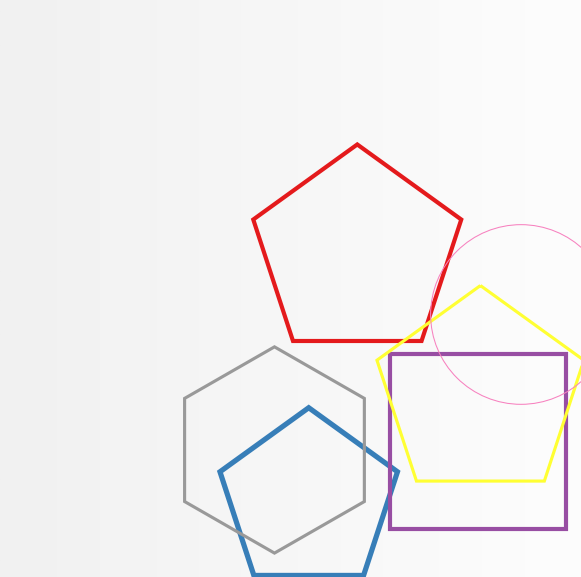[{"shape": "pentagon", "thickness": 2, "radius": 0.94, "center": [0.615, 0.561]}, {"shape": "pentagon", "thickness": 2.5, "radius": 0.8, "center": [0.531, 0.133]}, {"shape": "square", "thickness": 2, "radius": 0.76, "center": [0.822, 0.234]}, {"shape": "pentagon", "thickness": 1.5, "radius": 0.94, "center": [0.827, 0.318]}, {"shape": "circle", "thickness": 0.5, "radius": 0.78, "center": [0.896, 0.455]}, {"shape": "hexagon", "thickness": 1.5, "radius": 0.89, "center": [0.472, 0.22]}]